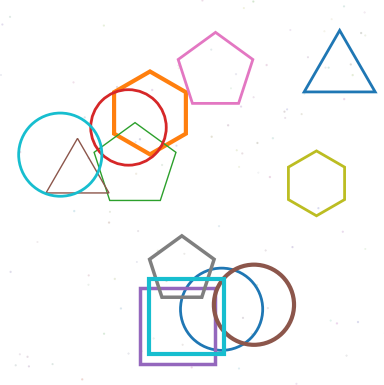[{"shape": "circle", "thickness": 2, "radius": 0.53, "center": [0.576, 0.197]}, {"shape": "triangle", "thickness": 2, "radius": 0.53, "center": [0.882, 0.814]}, {"shape": "hexagon", "thickness": 3, "radius": 0.54, "center": [0.39, 0.707]}, {"shape": "pentagon", "thickness": 1, "radius": 0.56, "center": [0.351, 0.57]}, {"shape": "circle", "thickness": 2, "radius": 0.49, "center": [0.334, 0.669]}, {"shape": "square", "thickness": 2.5, "radius": 0.49, "center": [0.461, 0.154]}, {"shape": "circle", "thickness": 3, "radius": 0.52, "center": [0.66, 0.208]}, {"shape": "triangle", "thickness": 1, "radius": 0.47, "center": [0.201, 0.546]}, {"shape": "pentagon", "thickness": 2, "radius": 0.51, "center": [0.56, 0.814]}, {"shape": "pentagon", "thickness": 2.5, "radius": 0.44, "center": [0.472, 0.299]}, {"shape": "hexagon", "thickness": 2, "radius": 0.42, "center": [0.822, 0.524]}, {"shape": "square", "thickness": 3, "radius": 0.49, "center": [0.484, 0.178]}, {"shape": "circle", "thickness": 2, "radius": 0.54, "center": [0.157, 0.598]}]